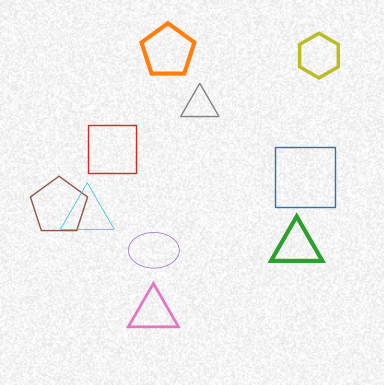[{"shape": "square", "thickness": 1, "radius": 0.39, "center": [0.792, 0.54]}, {"shape": "pentagon", "thickness": 3, "radius": 0.36, "center": [0.436, 0.867]}, {"shape": "triangle", "thickness": 3, "radius": 0.39, "center": [0.771, 0.361]}, {"shape": "square", "thickness": 1, "radius": 0.31, "center": [0.291, 0.613]}, {"shape": "oval", "thickness": 0.5, "radius": 0.33, "center": [0.4, 0.35]}, {"shape": "pentagon", "thickness": 1, "radius": 0.39, "center": [0.153, 0.464]}, {"shape": "triangle", "thickness": 2, "radius": 0.38, "center": [0.398, 0.189]}, {"shape": "triangle", "thickness": 1, "radius": 0.29, "center": [0.519, 0.726]}, {"shape": "hexagon", "thickness": 2.5, "radius": 0.29, "center": [0.828, 0.856]}, {"shape": "triangle", "thickness": 0.5, "radius": 0.4, "center": [0.227, 0.445]}]